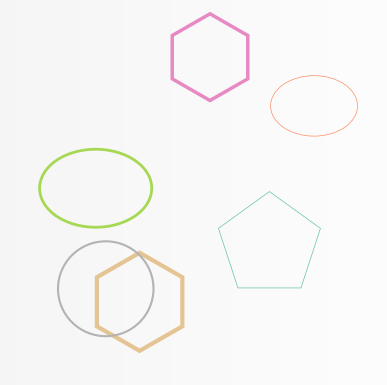[{"shape": "pentagon", "thickness": 0.5, "radius": 0.69, "center": [0.695, 0.364]}, {"shape": "oval", "thickness": 0.5, "radius": 0.56, "center": [0.81, 0.725]}, {"shape": "hexagon", "thickness": 2.5, "radius": 0.56, "center": [0.542, 0.852]}, {"shape": "oval", "thickness": 2, "radius": 0.72, "center": [0.247, 0.511]}, {"shape": "hexagon", "thickness": 3, "radius": 0.64, "center": [0.36, 0.216]}, {"shape": "circle", "thickness": 1.5, "radius": 0.62, "center": [0.273, 0.25]}]